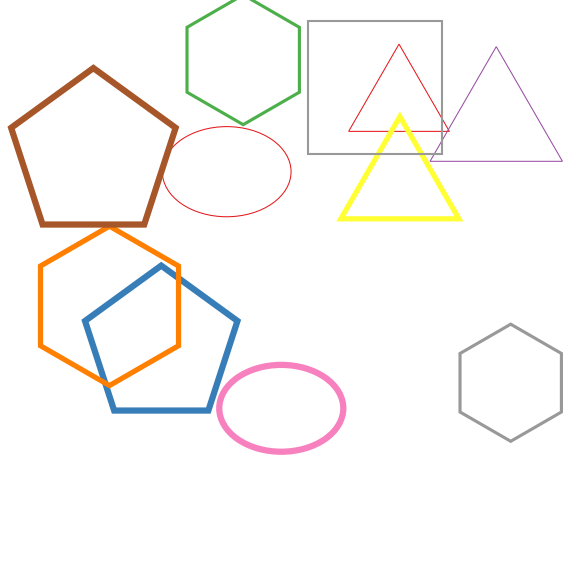[{"shape": "triangle", "thickness": 0.5, "radius": 0.5, "center": [0.691, 0.822]}, {"shape": "oval", "thickness": 0.5, "radius": 0.56, "center": [0.393, 0.702]}, {"shape": "pentagon", "thickness": 3, "radius": 0.69, "center": [0.279, 0.4]}, {"shape": "hexagon", "thickness": 1.5, "radius": 0.56, "center": [0.421, 0.896]}, {"shape": "triangle", "thickness": 0.5, "radius": 0.66, "center": [0.859, 0.786]}, {"shape": "hexagon", "thickness": 2.5, "radius": 0.69, "center": [0.19, 0.469]}, {"shape": "triangle", "thickness": 2.5, "radius": 0.59, "center": [0.692, 0.679]}, {"shape": "pentagon", "thickness": 3, "radius": 0.75, "center": [0.162, 0.732]}, {"shape": "oval", "thickness": 3, "radius": 0.54, "center": [0.487, 0.292]}, {"shape": "square", "thickness": 1, "radius": 0.58, "center": [0.649, 0.848]}, {"shape": "hexagon", "thickness": 1.5, "radius": 0.51, "center": [0.884, 0.336]}]